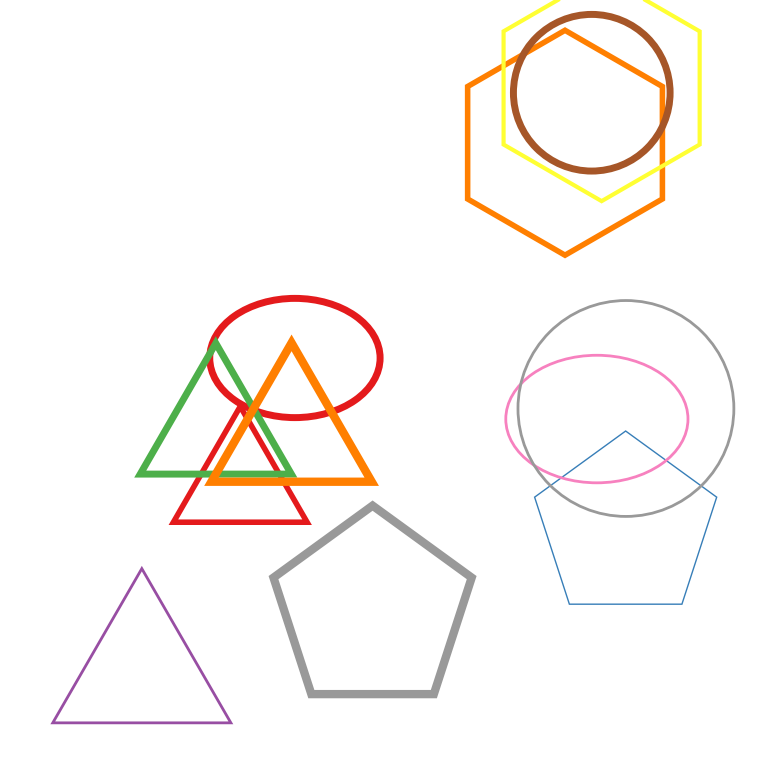[{"shape": "oval", "thickness": 2.5, "radius": 0.55, "center": [0.383, 0.535]}, {"shape": "triangle", "thickness": 2, "radius": 0.5, "center": [0.312, 0.372]}, {"shape": "pentagon", "thickness": 0.5, "radius": 0.62, "center": [0.813, 0.316]}, {"shape": "triangle", "thickness": 2.5, "radius": 0.57, "center": [0.28, 0.441]}, {"shape": "triangle", "thickness": 1, "radius": 0.67, "center": [0.184, 0.128]}, {"shape": "triangle", "thickness": 3, "radius": 0.6, "center": [0.379, 0.434]}, {"shape": "hexagon", "thickness": 2, "radius": 0.73, "center": [0.734, 0.815]}, {"shape": "hexagon", "thickness": 1.5, "radius": 0.74, "center": [0.781, 0.886]}, {"shape": "circle", "thickness": 2.5, "radius": 0.51, "center": [0.769, 0.88]}, {"shape": "oval", "thickness": 1, "radius": 0.59, "center": [0.775, 0.456]}, {"shape": "pentagon", "thickness": 3, "radius": 0.68, "center": [0.484, 0.208]}, {"shape": "circle", "thickness": 1, "radius": 0.7, "center": [0.813, 0.47]}]